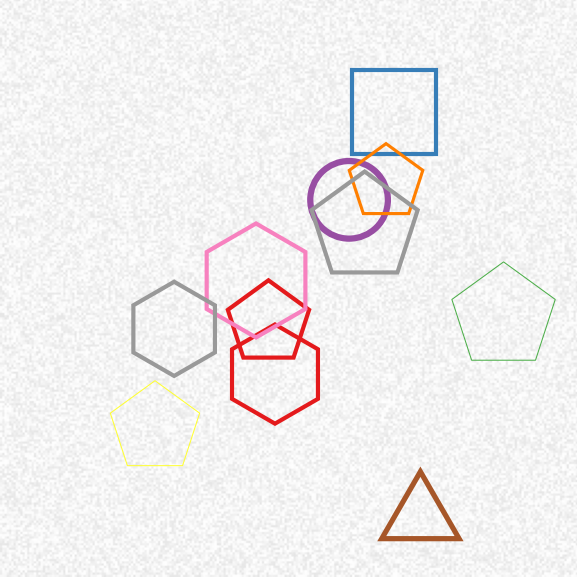[{"shape": "pentagon", "thickness": 2, "radius": 0.37, "center": [0.465, 0.44]}, {"shape": "hexagon", "thickness": 2, "radius": 0.43, "center": [0.476, 0.351]}, {"shape": "square", "thickness": 2, "radius": 0.36, "center": [0.682, 0.805]}, {"shape": "pentagon", "thickness": 0.5, "radius": 0.47, "center": [0.872, 0.452]}, {"shape": "circle", "thickness": 3, "radius": 0.34, "center": [0.604, 0.653]}, {"shape": "pentagon", "thickness": 1.5, "radius": 0.33, "center": [0.668, 0.683]}, {"shape": "pentagon", "thickness": 0.5, "radius": 0.41, "center": [0.268, 0.259]}, {"shape": "triangle", "thickness": 2.5, "radius": 0.39, "center": [0.728, 0.105]}, {"shape": "hexagon", "thickness": 2, "radius": 0.49, "center": [0.443, 0.513]}, {"shape": "pentagon", "thickness": 2, "radius": 0.48, "center": [0.631, 0.605]}, {"shape": "hexagon", "thickness": 2, "radius": 0.41, "center": [0.302, 0.43]}]